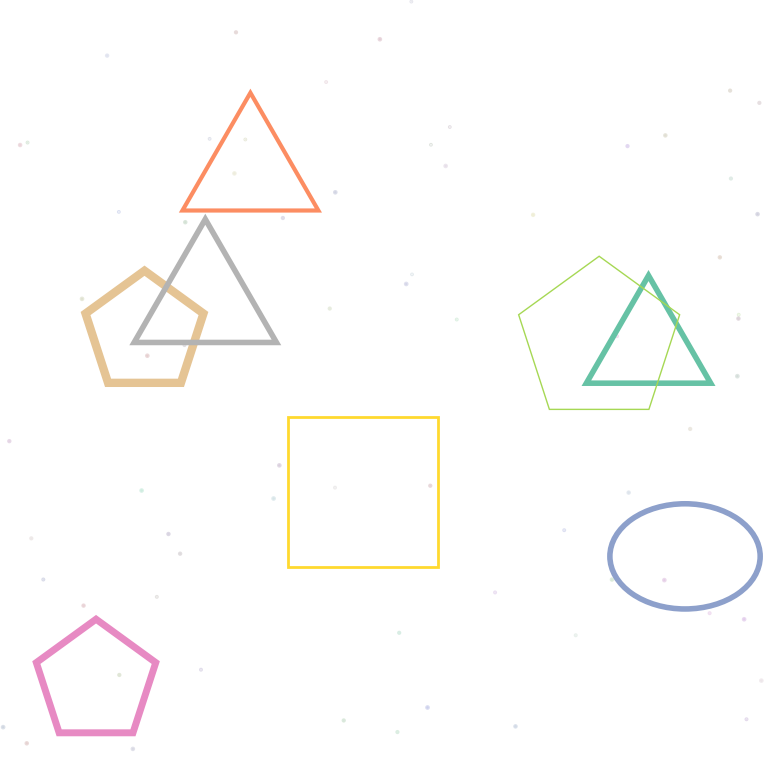[{"shape": "triangle", "thickness": 2, "radius": 0.47, "center": [0.842, 0.549]}, {"shape": "triangle", "thickness": 1.5, "radius": 0.51, "center": [0.325, 0.778]}, {"shape": "oval", "thickness": 2, "radius": 0.49, "center": [0.89, 0.277]}, {"shape": "pentagon", "thickness": 2.5, "radius": 0.41, "center": [0.125, 0.114]}, {"shape": "pentagon", "thickness": 0.5, "radius": 0.55, "center": [0.778, 0.557]}, {"shape": "square", "thickness": 1, "radius": 0.49, "center": [0.471, 0.361]}, {"shape": "pentagon", "thickness": 3, "radius": 0.4, "center": [0.188, 0.568]}, {"shape": "triangle", "thickness": 2, "radius": 0.53, "center": [0.267, 0.609]}]